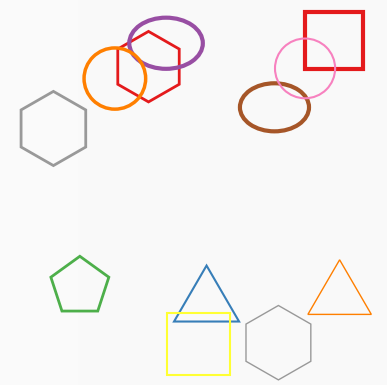[{"shape": "square", "thickness": 3, "radius": 0.37, "center": [0.862, 0.894]}, {"shape": "hexagon", "thickness": 2, "radius": 0.46, "center": [0.383, 0.827]}, {"shape": "triangle", "thickness": 1.5, "radius": 0.48, "center": [0.533, 0.213]}, {"shape": "pentagon", "thickness": 2, "radius": 0.39, "center": [0.206, 0.256]}, {"shape": "oval", "thickness": 3, "radius": 0.47, "center": [0.429, 0.888]}, {"shape": "circle", "thickness": 2.5, "radius": 0.4, "center": [0.296, 0.796]}, {"shape": "triangle", "thickness": 1, "radius": 0.47, "center": [0.876, 0.231]}, {"shape": "square", "thickness": 1.5, "radius": 0.41, "center": [0.513, 0.107]}, {"shape": "oval", "thickness": 3, "radius": 0.45, "center": [0.708, 0.721]}, {"shape": "circle", "thickness": 1.5, "radius": 0.39, "center": [0.787, 0.822]}, {"shape": "hexagon", "thickness": 2, "radius": 0.48, "center": [0.138, 0.666]}, {"shape": "hexagon", "thickness": 1, "radius": 0.48, "center": [0.718, 0.11]}]